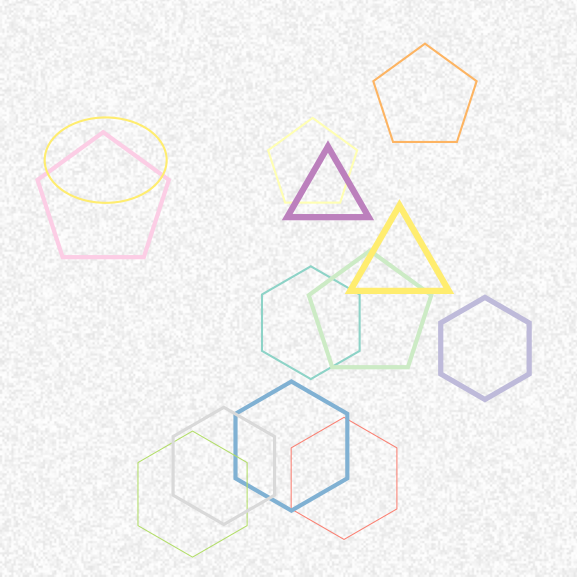[{"shape": "hexagon", "thickness": 1, "radius": 0.49, "center": [0.538, 0.44]}, {"shape": "pentagon", "thickness": 1, "radius": 0.41, "center": [0.541, 0.714]}, {"shape": "hexagon", "thickness": 2.5, "radius": 0.44, "center": [0.84, 0.396]}, {"shape": "hexagon", "thickness": 0.5, "radius": 0.53, "center": [0.596, 0.171]}, {"shape": "hexagon", "thickness": 2, "radius": 0.56, "center": [0.505, 0.227]}, {"shape": "pentagon", "thickness": 1, "radius": 0.47, "center": [0.736, 0.829]}, {"shape": "hexagon", "thickness": 0.5, "radius": 0.55, "center": [0.333, 0.144]}, {"shape": "pentagon", "thickness": 2, "radius": 0.6, "center": [0.179, 0.651]}, {"shape": "hexagon", "thickness": 1.5, "radius": 0.51, "center": [0.388, 0.192]}, {"shape": "triangle", "thickness": 3, "radius": 0.41, "center": [0.568, 0.664]}, {"shape": "pentagon", "thickness": 2, "radius": 0.56, "center": [0.641, 0.453]}, {"shape": "oval", "thickness": 1, "radius": 0.53, "center": [0.183, 0.722]}, {"shape": "triangle", "thickness": 3, "radius": 0.49, "center": [0.692, 0.545]}]